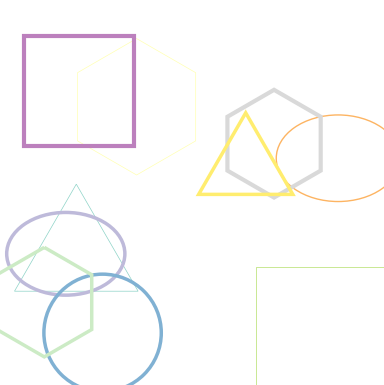[{"shape": "triangle", "thickness": 0.5, "radius": 0.93, "center": [0.198, 0.336]}, {"shape": "hexagon", "thickness": 0.5, "radius": 0.89, "center": [0.355, 0.723]}, {"shape": "oval", "thickness": 2.5, "radius": 0.77, "center": [0.171, 0.341]}, {"shape": "circle", "thickness": 2.5, "radius": 0.76, "center": [0.266, 0.135]}, {"shape": "oval", "thickness": 1, "radius": 0.8, "center": [0.878, 0.589]}, {"shape": "square", "thickness": 0.5, "radius": 0.84, "center": [0.833, 0.139]}, {"shape": "hexagon", "thickness": 3, "radius": 0.7, "center": [0.712, 0.627]}, {"shape": "square", "thickness": 3, "radius": 0.72, "center": [0.206, 0.763]}, {"shape": "hexagon", "thickness": 2.5, "radius": 0.71, "center": [0.115, 0.215]}, {"shape": "triangle", "thickness": 2.5, "radius": 0.71, "center": [0.638, 0.566]}]